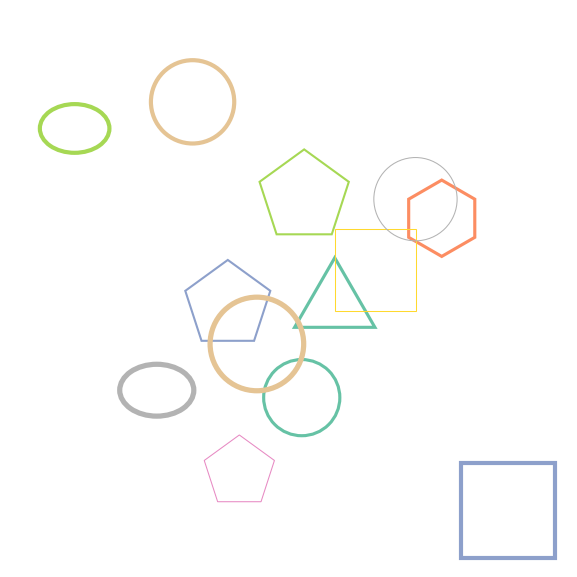[{"shape": "circle", "thickness": 1.5, "radius": 0.33, "center": [0.523, 0.311]}, {"shape": "triangle", "thickness": 1.5, "radius": 0.4, "center": [0.58, 0.472]}, {"shape": "hexagon", "thickness": 1.5, "radius": 0.33, "center": [0.765, 0.621]}, {"shape": "pentagon", "thickness": 1, "radius": 0.39, "center": [0.394, 0.472]}, {"shape": "square", "thickness": 2, "radius": 0.41, "center": [0.88, 0.115]}, {"shape": "pentagon", "thickness": 0.5, "radius": 0.32, "center": [0.414, 0.182]}, {"shape": "pentagon", "thickness": 1, "radius": 0.41, "center": [0.527, 0.659]}, {"shape": "oval", "thickness": 2, "radius": 0.3, "center": [0.129, 0.777]}, {"shape": "square", "thickness": 0.5, "radius": 0.35, "center": [0.65, 0.532]}, {"shape": "circle", "thickness": 2.5, "radius": 0.41, "center": [0.445, 0.404]}, {"shape": "circle", "thickness": 2, "radius": 0.36, "center": [0.333, 0.823]}, {"shape": "circle", "thickness": 0.5, "radius": 0.36, "center": [0.719, 0.654]}, {"shape": "oval", "thickness": 2.5, "radius": 0.32, "center": [0.271, 0.323]}]